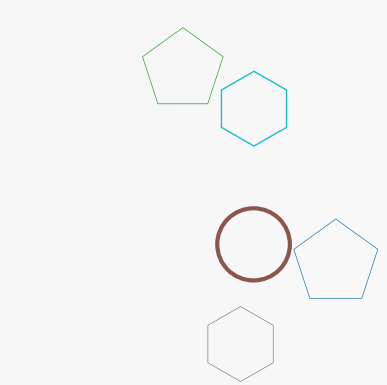[{"shape": "pentagon", "thickness": 0.5, "radius": 0.57, "center": [0.867, 0.317]}, {"shape": "pentagon", "thickness": 0.5, "radius": 0.55, "center": [0.472, 0.819]}, {"shape": "circle", "thickness": 3, "radius": 0.47, "center": [0.654, 0.365]}, {"shape": "hexagon", "thickness": 0.5, "radius": 0.49, "center": [0.621, 0.106]}, {"shape": "hexagon", "thickness": 1, "radius": 0.49, "center": [0.656, 0.718]}]